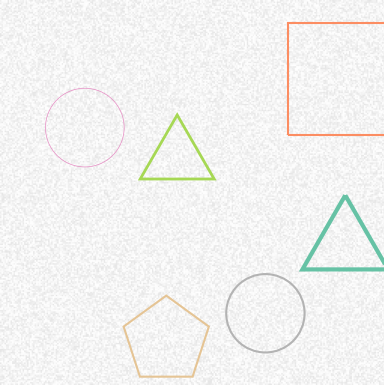[{"shape": "triangle", "thickness": 3, "radius": 0.64, "center": [0.897, 0.364]}, {"shape": "square", "thickness": 1.5, "radius": 0.73, "center": [0.892, 0.794]}, {"shape": "circle", "thickness": 0.5, "radius": 0.51, "center": [0.22, 0.669]}, {"shape": "triangle", "thickness": 2, "radius": 0.55, "center": [0.46, 0.591]}, {"shape": "pentagon", "thickness": 1.5, "radius": 0.58, "center": [0.432, 0.116]}, {"shape": "circle", "thickness": 1.5, "radius": 0.51, "center": [0.689, 0.186]}]